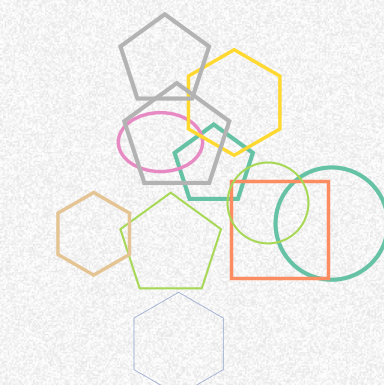[{"shape": "circle", "thickness": 3, "radius": 0.73, "center": [0.862, 0.419]}, {"shape": "pentagon", "thickness": 3, "radius": 0.53, "center": [0.555, 0.57]}, {"shape": "square", "thickness": 2.5, "radius": 0.63, "center": [0.727, 0.404]}, {"shape": "hexagon", "thickness": 0.5, "radius": 0.67, "center": [0.464, 0.107]}, {"shape": "oval", "thickness": 2.5, "radius": 0.55, "center": [0.417, 0.631]}, {"shape": "pentagon", "thickness": 1.5, "radius": 0.69, "center": [0.443, 0.362]}, {"shape": "circle", "thickness": 1.5, "radius": 0.53, "center": [0.696, 0.473]}, {"shape": "hexagon", "thickness": 2.5, "radius": 0.69, "center": [0.608, 0.734]}, {"shape": "hexagon", "thickness": 2.5, "radius": 0.54, "center": [0.243, 0.393]}, {"shape": "pentagon", "thickness": 3, "radius": 0.72, "center": [0.459, 0.641]}, {"shape": "pentagon", "thickness": 3, "radius": 0.6, "center": [0.428, 0.842]}]